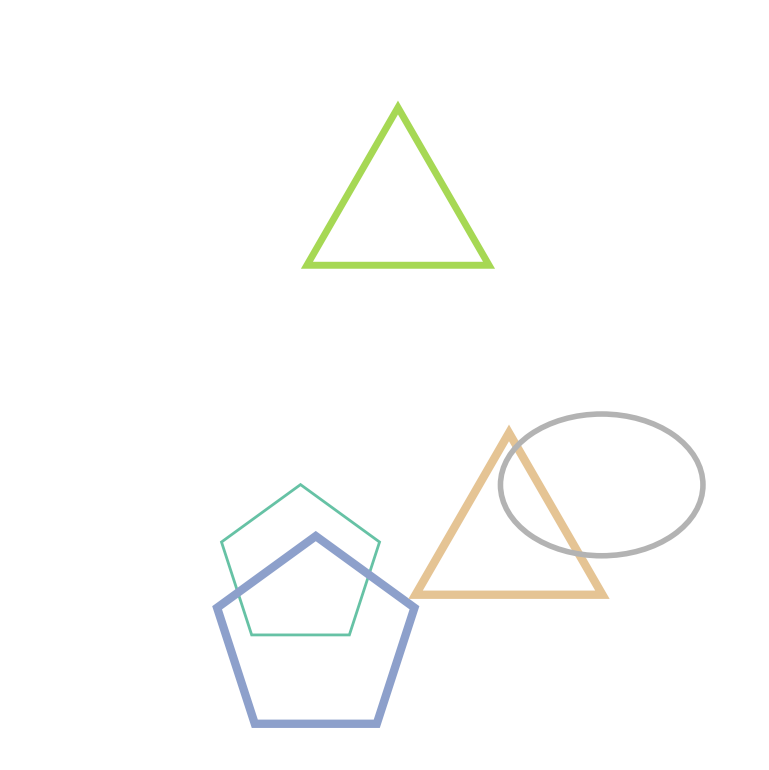[{"shape": "pentagon", "thickness": 1, "radius": 0.54, "center": [0.39, 0.263]}, {"shape": "pentagon", "thickness": 3, "radius": 0.67, "center": [0.41, 0.169]}, {"shape": "triangle", "thickness": 2.5, "radius": 0.68, "center": [0.517, 0.724]}, {"shape": "triangle", "thickness": 3, "radius": 0.7, "center": [0.661, 0.298]}, {"shape": "oval", "thickness": 2, "radius": 0.66, "center": [0.781, 0.37]}]